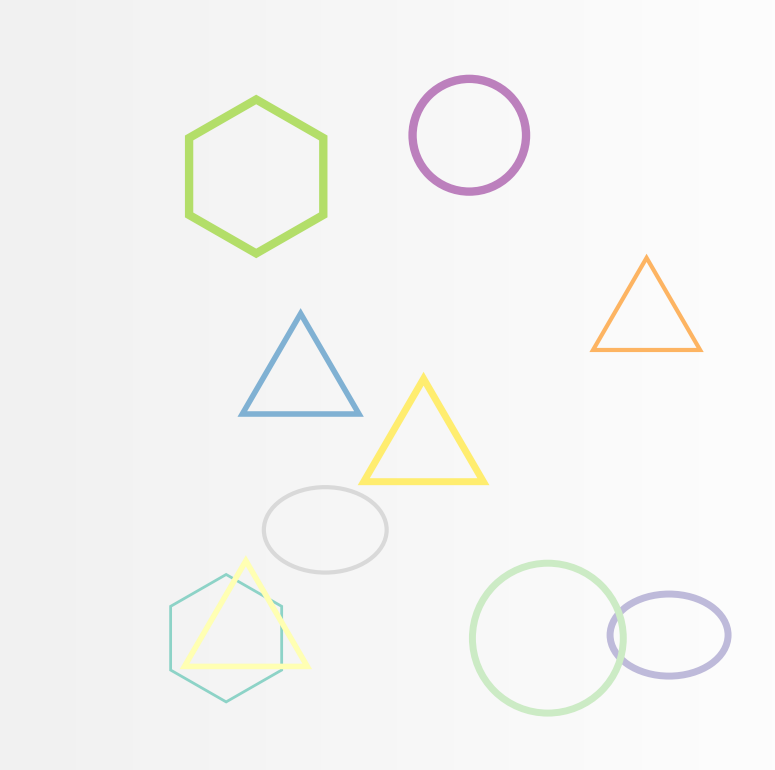[{"shape": "hexagon", "thickness": 1, "radius": 0.41, "center": [0.292, 0.171]}, {"shape": "triangle", "thickness": 2, "radius": 0.46, "center": [0.317, 0.18]}, {"shape": "oval", "thickness": 2.5, "radius": 0.38, "center": [0.863, 0.175]}, {"shape": "triangle", "thickness": 2, "radius": 0.43, "center": [0.388, 0.506]}, {"shape": "triangle", "thickness": 1.5, "radius": 0.4, "center": [0.834, 0.585]}, {"shape": "hexagon", "thickness": 3, "radius": 0.5, "center": [0.331, 0.771]}, {"shape": "oval", "thickness": 1.5, "radius": 0.4, "center": [0.42, 0.312]}, {"shape": "circle", "thickness": 3, "radius": 0.37, "center": [0.606, 0.824]}, {"shape": "circle", "thickness": 2.5, "radius": 0.49, "center": [0.707, 0.171]}, {"shape": "triangle", "thickness": 2.5, "radius": 0.45, "center": [0.547, 0.419]}]